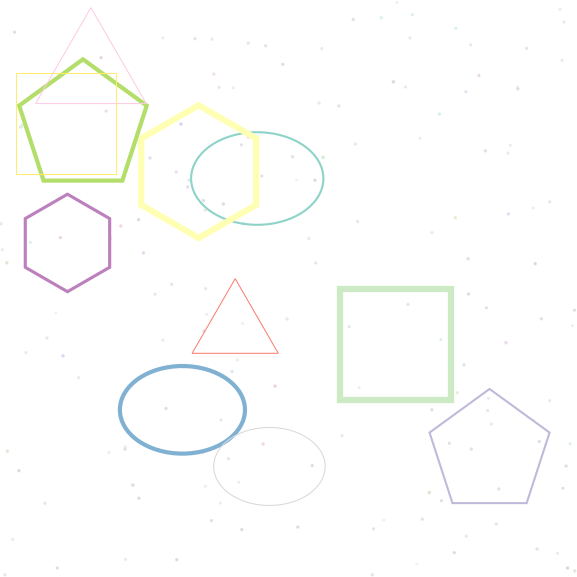[{"shape": "oval", "thickness": 1, "radius": 0.57, "center": [0.445, 0.69]}, {"shape": "hexagon", "thickness": 3, "radius": 0.57, "center": [0.344, 0.702]}, {"shape": "pentagon", "thickness": 1, "radius": 0.55, "center": [0.848, 0.216]}, {"shape": "triangle", "thickness": 0.5, "radius": 0.43, "center": [0.407, 0.43]}, {"shape": "oval", "thickness": 2, "radius": 0.54, "center": [0.316, 0.289]}, {"shape": "pentagon", "thickness": 2, "radius": 0.58, "center": [0.144, 0.78]}, {"shape": "triangle", "thickness": 0.5, "radius": 0.55, "center": [0.157, 0.875]}, {"shape": "oval", "thickness": 0.5, "radius": 0.48, "center": [0.467, 0.191]}, {"shape": "hexagon", "thickness": 1.5, "radius": 0.42, "center": [0.117, 0.578]}, {"shape": "square", "thickness": 3, "radius": 0.48, "center": [0.684, 0.403]}, {"shape": "square", "thickness": 0.5, "radius": 0.43, "center": [0.114, 0.785]}]